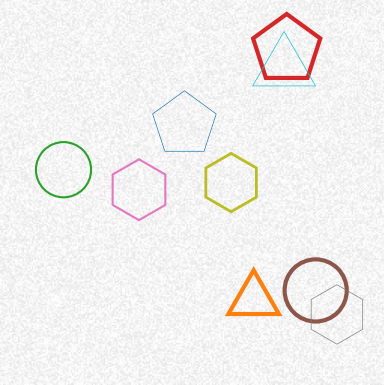[{"shape": "pentagon", "thickness": 0.5, "radius": 0.43, "center": [0.479, 0.677]}, {"shape": "triangle", "thickness": 3, "radius": 0.38, "center": [0.659, 0.222]}, {"shape": "circle", "thickness": 1.5, "radius": 0.36, "center": [0.165, 0.559]}, {"shape": "pentagon", "thickness": 3, "radius": 0.46, "center": [0.745, 0.872]}, {"shape": "circle", "thickness": 3, "radius": 0.4, "center": [0.82, 0.246]}, {"shape": "hexagon", "thickness": 1.5, "radius": 0.4, "center": [0.361, 0.507]}, {"shape": "hexagon", "thickness": 0.5, "radius": 0.39, "center": [0.875, 0.183]}, {"shape": "hexagon", "thickness": 2, "radius": 0.38, "center": [0.6, 0.526]}, {"shape": "triangle", "thickness": 0.5, "radius": 0.47, "center": [0.738, 0.824]}]